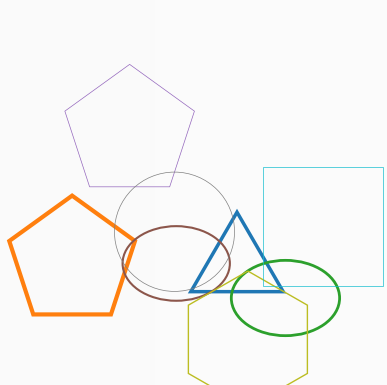[{"shape": "triangle", "thickness": 2.5, "radius": 0.69, "center": [0.612, 0.311]}, {"shape": "pentagon", "thickness": 3, "radius": 0.85, "center": [0.186, 0.321]}, {"shape": "oval", "thickness": 2, "radius": 0.7, "center": [0.737, 0.226]}, {"shape": "pentagon", "thickness": 0.5, "radius": 0.88, "center": [0.335, 0.657]}, {"shape": "oval", "thickness": 1.5, "radius": 0.69, "center": [0.455, 0.316]}, {"shape": "circle", "thickness": 0.5, "radius": 0.77, "center": [0.45, 0.398]}, {"shape": "hexagon", "thickness": 1, "radius": 0.89, "center": [0.64, 0.119]}, {"shape": "square", "thickness": 0.5, "radius": 0.78, "center": [0.834, 0.411]}]